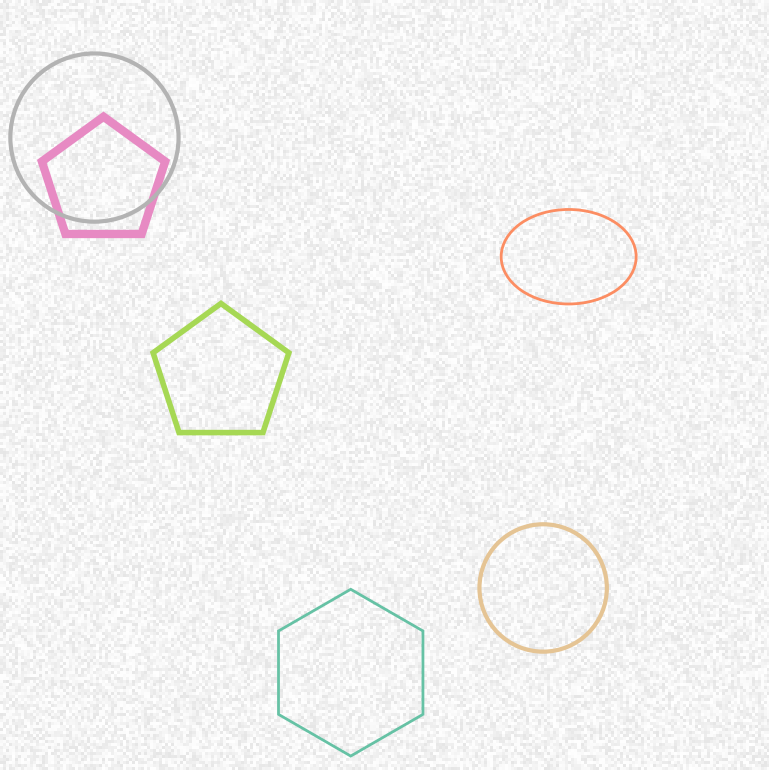[{"shape": "hexagon", "thickness": 1, "radius": 0.54, "center": [0.455, 0.126]}, {"shape": "oval", "thickness": 1, "radius": 0.44, "center": [0.739, 0.667]}, {"shape": "pentagon", "thickness": 3, "radius": 0.42, "center": [0.134, 0.764]}, {"shape": "pentagon", "thickness": 2, "radius": 0.46, "center": [0.287, 0.513]}, {"shape": "circle", "thickness": 1.5, "radius": 0.41, "center": [0.705, 0.236]}, {"shape": "circle", "thickness": 1.5, "radius": 0.55, "center": [0.123, 0.821]}]